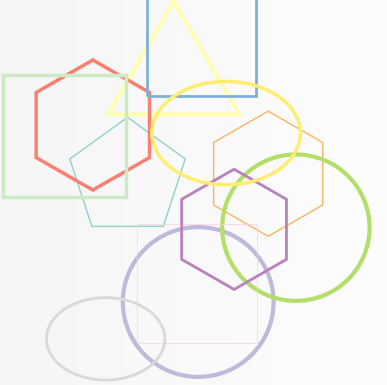[{"shape": "pentagon", "thickness": 1, "radius": 0.78, "center": [0.329, 0.539]}, {"shape": "triangle", "thickness": 3, "radius": 0.98, "center": [0.448, 0.801]}, {"shape": "circle", "thickness": 3, "radius": 0.97, "center": [0.511, 0.216]}, {"shape": "hexagon", "thickness": 2.5, "radius": 0.84, "center": [0.24, 0.675]}, {"shape": "square", "thickness": 2, "radius": 0.7, "center": [0.52, 0.89]}, {"shape": "hexagon", "thickness": 1, "radius": 0.81, "center": [0.692, 0.549]}, {"shape": "circle", "thickness": 3, "radius": 0.95, "center": [0.764, 0.409]}, {"shape": "square", "thickness": 0.5, "radius": 0.78, "center": [0.508, 0.264]}, {"shape": "oval", "thickness": 2, "radius": 0.76, "center": [0.273, 0.12]}, {"shape": "hexagon", "thickness": 2, "radius": 0.78, "center": [0.604, 0.404]}, {"shape": "square", "thickness": 2.5, "radius": 0.79, "center": [0.166, 0.647]}, {"shape": "oval", "thickness": 2.5, "radius": 0.96, "center": [0.584, 0.654]}]